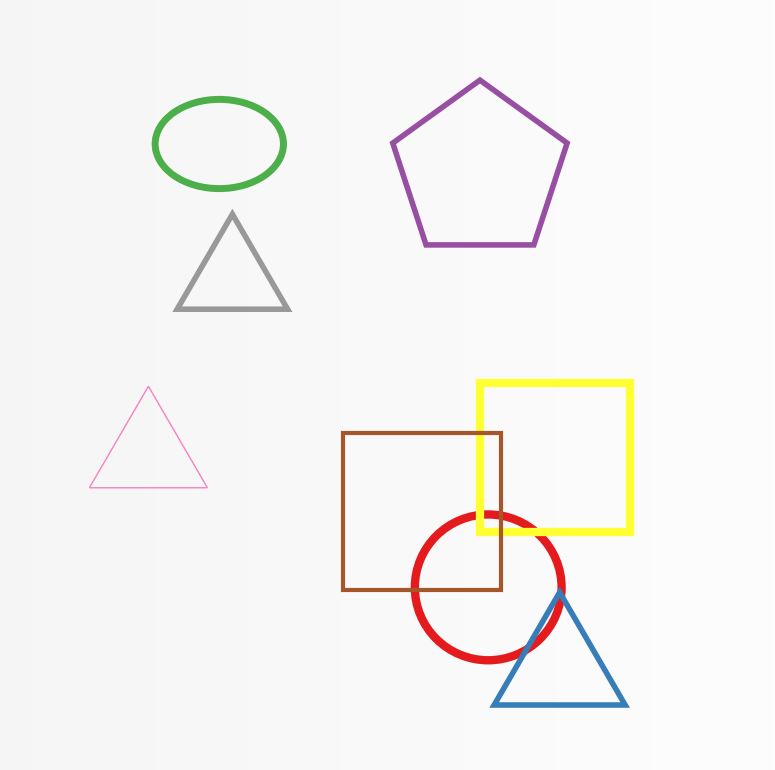[{"shape": "circle", "thickness": 3, "radius": 0.47, "center": [0.63, 0.237]}, {"shape": "triangle", "thickness": 2, "radius": 0.49, "center": [0.722, 0.133]}, {"shape": "oval", "thickness": 2.5, "radius": 0.41, "center": [0.283, 0.813]}, {"shape": "pentagon", "thickness": 2, "radius": 0.59, "center": [0.619, 0.778]}, {"shape": "square", "thickness": 3, "radius": 0.48, "center": [0.716, 0.405]}, {"shape": "square", "thickness": 1.5, "radius": 0.51, "center": [0.545, 0.336]}, {"shape": "triangle", "thickness": 0.5, "radius": 0.44, "center": [0.191, 0.41]}, {"shape": "triangle", "thickness": 2, "radius": 0.41, "center": [0.3, 0.64]}]